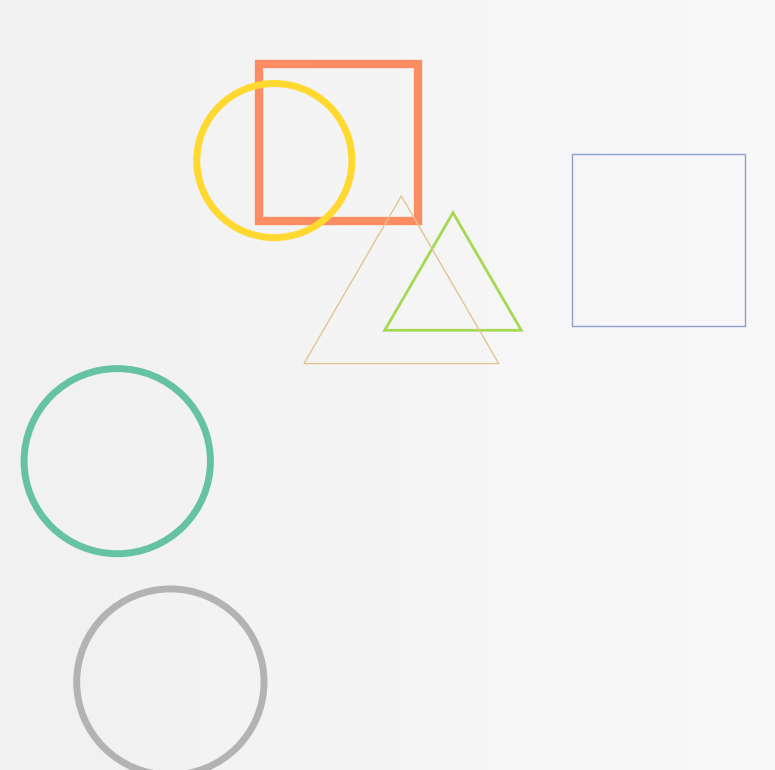[{"shape": "circle", "thickness": 2.5, "radius": 0.6, "center": [0.151, 0.401]}, {"shape": "square", "thickness": 3, "radius": 0.51, "center": [0.437, 0.815]}, {"shape": "square", "thickness": 0.5, "radius": 0.56, "center": [0.849, 0.688]}, {"shape": "triangle", "thickness": 1, "radius": 0.51, "center": [0.585, 0.622]}, {"shape": "circle", "thickness": 2.5, "radius": 0.5, "center": [0.354, 0.791]}, {"shape": "triangle", "thickness": 0.5, "radius": 0.73, "center": [0.518, 0.6]}, {"shape": "circle", "thickness": 2.5, "radius": 0.6, "center": [0.22, 0.114]}]